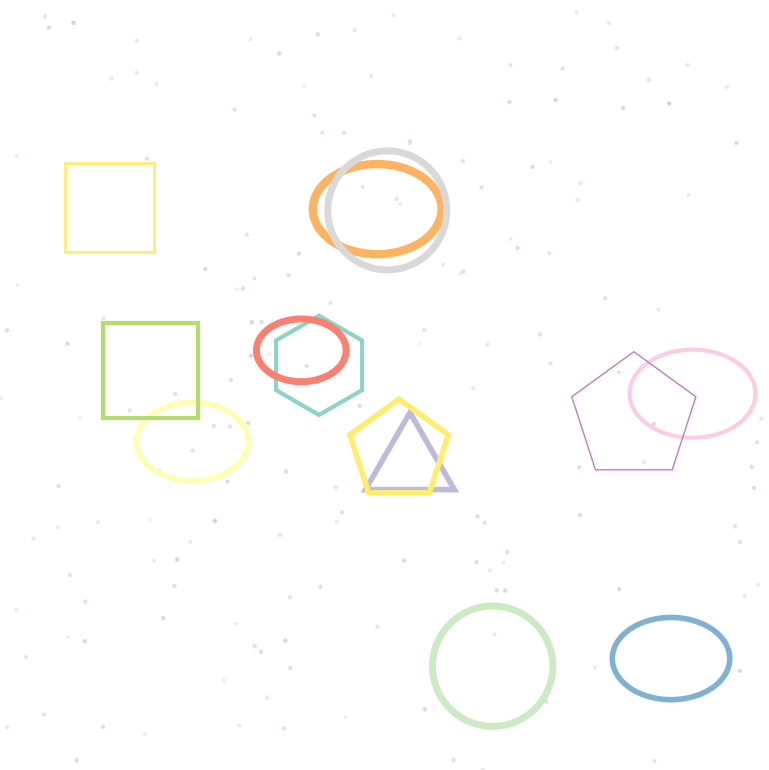[{"shape": "hexagon", "thickness": 1.5, "radius": 0.32, "center": [0.414, 0.526]}, {"shape": "oval", "thickness": 2, "radius": 0.36, "center": [0.25, 0.427]}, {"shape": "triangle", "thickness": 2, "radius": 0.33, "center": [0.532, 0.397]}, {"shape": "oval", "thickness": 2.5, "radius": 0.29, "center": [0.391, 0.545]}, {"shape": "oval", "thickness": 2, "radius": 0.38, "center": [0.871, 0.145]}, {"shape": "oval", "thickness": 3, "radius": 0.42, "center": [0.49, 0.728]}, {"shape": "square", "thickness": 1.5, "radius": 0.31, "center": [0.195, 0.519]}, {"shape": "oval", "thickness": 1.5, "radius": 0.41, "center": [0.899, 0.489]}, {"shape": "circle", "thickness": 2.5, "radius": 0.39, "center": [0.503, 0.727]}, {"shape": "pentagon", "thickness": 0.5, "radius": 0.42, "center": [0.823, 0.458]}, {"shape": "circle", "thickness": 2.5, "radius": 0.39, "center": [0.64, 0.135]}, {"shape": "pentagon", "thickness": 2, "radius": 0.34, "center": [0.518, 0.415]}, {"shape": "square", "thickness": 1, "radius": 0.29, "center": [0.142, 0.73]}]